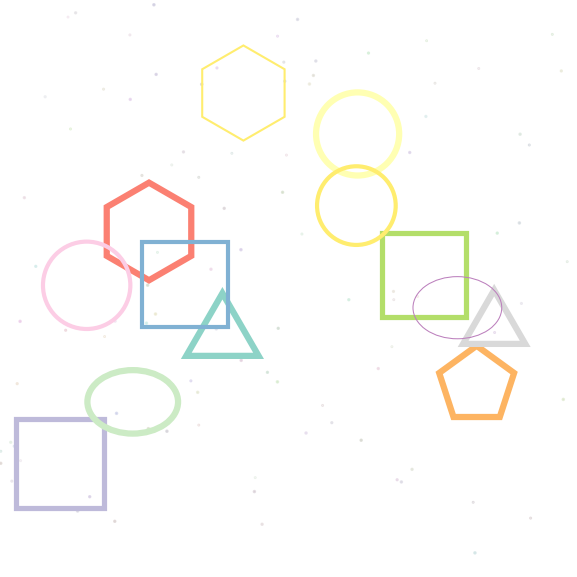[{"shape": "triangle", "thickness": 3, "radius": 0.36, "center": [0.385, 0.419]}, {"shape": "circle", "thickness": 3, "radius": 0.36, "center": [0.619, 0.767]}, {"shape": "square", "thickness": 2.5, "radius": 0.38, "center": [0.104, 0.197]}, {"shape": "hexagon", "thickness": 3, "radius": 0.42, "center": [0.258, 0.598]}, {"shape": "square", "thickness": 2, "radius": 0.37, "center": [0.32, 0.507]}, {"shape": "pentagon", "thickness": 3, "radius": 0.34, "center": [0.825, 0.332]}, {"shape": "square", "thickness": 2.5, "radius": 0.36, "center": [0.735, 0.523]}, {"shape": "circle", "thickness": 2, "radius": 0.38, "center": [0.15, 0.505]}, {"shape": "triangle", "thickness": 3, "radius": 0.31, "center": [0.856, 0.435]}, {"shape": "oval", "thickness": 0.5, "radius": 0.38, "center": [0.792, 0.466]}, {"shape": "oval", "thickness": 3, "radius": 0.39, "center": [0.23, 0.303]}, {"shape": "hexagon", "thickness": 1, "radius": 0.41, "center": [0.421, 0.838]}, {"shape": "circle", "thickness": 2, "radius": 0.34, "center": [0.617, 0.643]}]